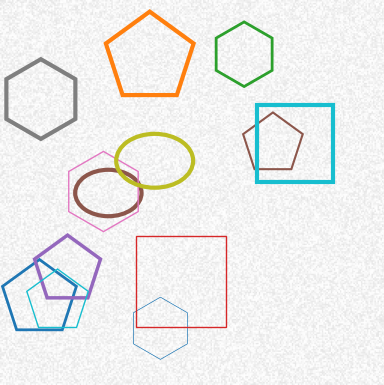[{"shape": "hexagon", "thickness": 0.5, "radius": 0.4, "center": [0.417, 0.147]}, {"shape": "pentagon", "thickness": 2, "radius": 0.5, "center": [0.102, 0.225]}, {"shape": "pentagon", "thickness": 3, "radius": 0.6, "center": [0.389, 0.85]}, {"shape": "hexagon", "thickness": 2, "radius": 0.42, "center": [0.634, 0.859]}, {"shape": "square", "thickness": 1, "radius": 0.59, "center": [0.47, 0.269]}, {"shape": "pentagon", "thickness": 2.5, "radius": 0.45, "center": [0.175, 0.299]}, {"shape": "oval", "thickness": 3, "radius": 0.43, "center": [0.281, 0.499]}, {"shape": "pentagon", "thickness": 1.5, "radius": 0.41, "center": [0.709, 0.626]}, {"shape": "hexagon", "thickness": 1, "radius": 0.52, "center": [0.269, 0.502]}, {"shape": "hexagon", "thickness": 3, "radius": 0.52, "center": [0.106, 0.743]}, {"shape": "oval", "thickness": 3, "radius": 0.5, "center": [0.402, 0.582]}, {"shape": "square", "thickness": 3, "radius": 0.5, "center": [0.767, 0.627]}, {"shape": "pentagon", "thickness": 1, "radius": 0.42, "center": [0.149, 0.217]}]